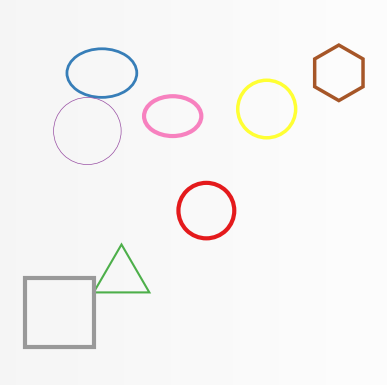[{"shape": "circle", "thickness": 3, "radius": 0.36, "center": [0.533, 0.453]}, {"shape": "oval", "thickness": 2, "radius": 0.45, "center": [0.263, 0.81]}, {"shape": "triangle", "thickness": 1.5, "radius": 0.41, "center": [0.314, 0.282]}, {"shape": "circle", "thickness": 0.5, "radius": 0.44, "center": [0.225, 0.66]}, {"shape": "circle", "thickness": 2.5, "radius": 0.37, "center": [0.688, 0.717]}, {"shape": "hexagon", "thickness": 2.5, "radius": 0.36, "center": [0.874, 0.811]}, {"shape": "oval", "thickness": 3, "radius": 0.37, "center": [0.446, 0.698]}, {"shape": "square", "thickness": 3, "radius": 0.45, "center": [0.153, 0.187]}]